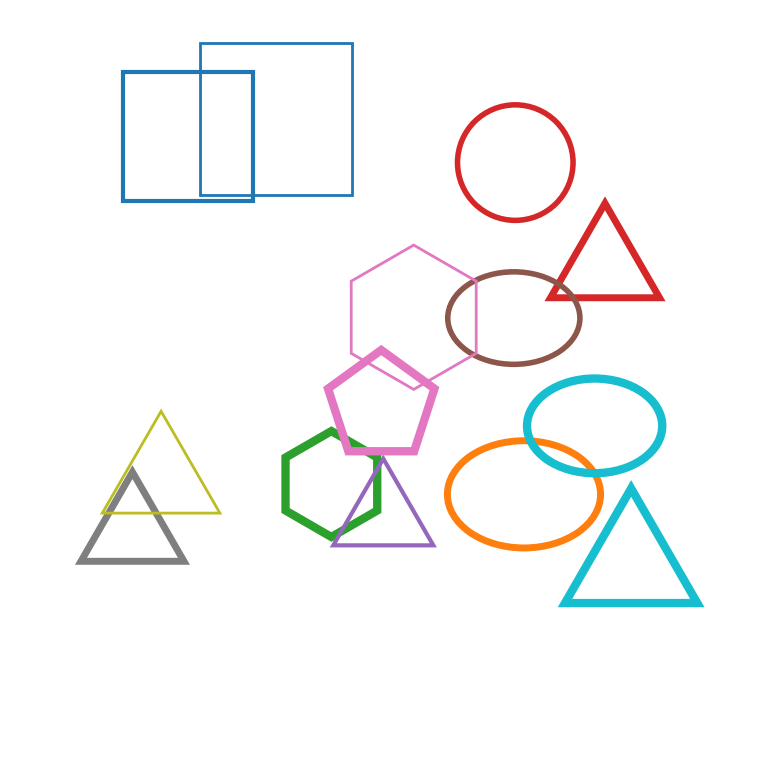[{"shape": "square", "thickness": 1, "radius": 0.49, "center": [0.359, 0.846]}, {"shape": "square", "thickness": 1.5, "radius": 0.42, "center": [0.244, 0.823]}, {"shape": "oval", "thickness": 2.5, "radius": 0.5, "center": [0.68, 0.358]}, {"shape": "hexagon", "thickness": 3, "radius": 0.34, "center": [0.43, 0.371]}, {"shape": "triangle", "thickness": 2.5, "radius": 0.41, "center": [0.786, 0.654]}, {"shape": "circle", "thickness": 2, "radius": 0.38, "center": [0.669, 0.789]}, {"shape": "triangle", "thickness": 1.5, "radius": 0.38, "center": [0.498, 0.329]}, {"shape": "oval", "thickness": 2, "radius": 0.43, "center": [0.667, 0.587]}, {"shape": "pentagon", "thickness": 3, "radius": 0.36, "center": [0.495, 0.473]}, {"shape": "hexagon", "thickness": 1, "radius": 0.47, "center": [0.537, 0.588]}, {"shape": "triangle", "thickness": 2.5, "radius": 0.39, "center": [0.172, 0.31]}, {"shape": "triangle", "thickness": 1, "radius": 0.44, "center": [0.209, 0.378]}, {"shape": "oval", "thickness": 3, "radius": 0.44, "center": [0.772, 0.447]}, {"shape": "triangle", "thickness": 3, "radius": 0.5, "center": [0.82, 0.266]}]